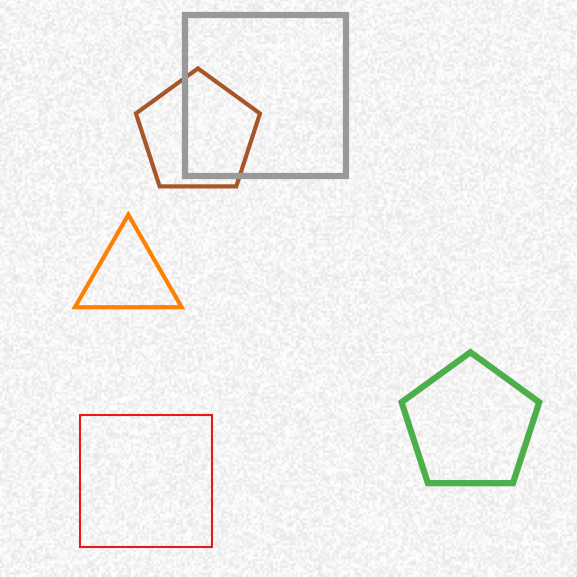[{"shape": "square", "thickness": 1, "radius": 0.57, "center": [0.252, 0.167]}, {"shape": "pentagon", "thickness": 3, "radius": 0.63, "center": [0.815, 0.264]}, {"shape": "triangle", "thickness": 2, "radius": 0.53, "center": [0.222, 0.521]}, {"shape": "pentagon", "thickness": 2, "radius": 0.56, "center": [0.343, 0.768]}, {"shape": "square", "thickness": 3, "radius": 0.7, "center": [0.459, 0.833]}]